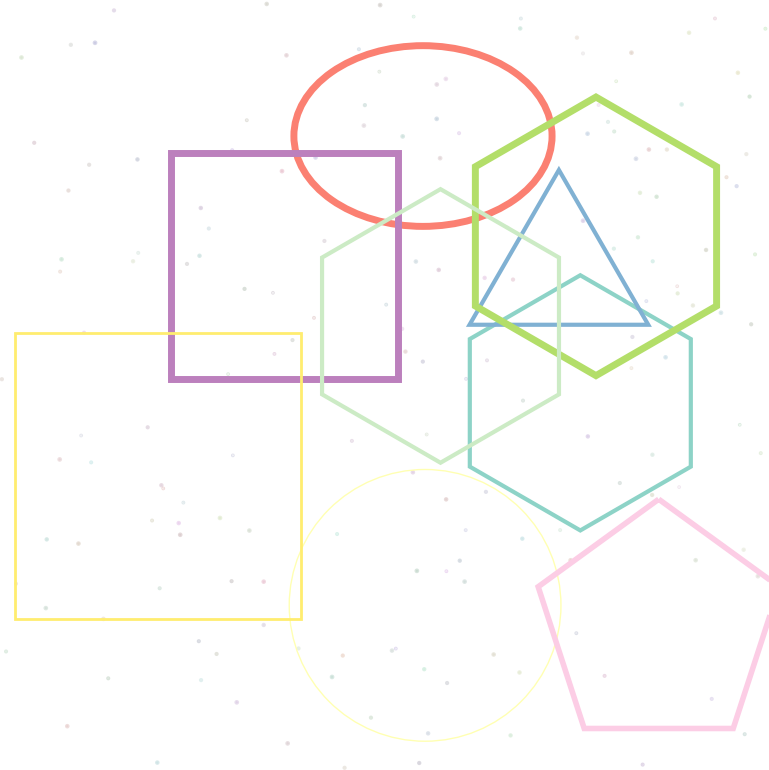[{"shape": "hexagon", "thickness": 1.5, "radius": 0.83, "center": [0.754, 0.477]}, {"shape": "circle", "thickness": 0.5, "radius": 0.88, "center": [0.552, 0.214]}, {"shape": "oval", "thickness": 2.5, "radius": 0.84, "center": [0.549, 0.823]}, {"shape": "triangle", "thickness": 1.5, "radius": 0.67, "center": [0.726, 0.645]}, {"shape": "hexagon", "thickness": 2.5, "radius": 0.9, "center": [0.774, 0.693]}, {"shape": "pentagon", "thickness": 2, "radius": 0.82, "center": [0.855, 0.187]}, {"shape": "square", "thickness": 2.5, "radius": 0.73, "center": [0.37, 0.655]}, {"shape": "hexagon", "thickness": 1.5, "radius": 0.89, "center": [0.572, 0.577]}, {"shape": "square", "thickness": 1, "radius": 0.93, "center": [0.205, 0.382]}]